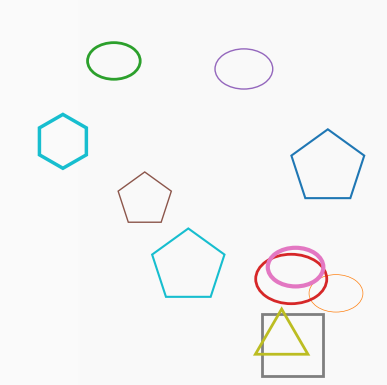[{"shape": "pentagon", "thickness": 1.5, "radius": 0.49, "center": [0.846, 0.565]}, {"shape": "oval", "thickness": 0.5, "radius": 0.35, "center": [0.867, 0.238]}, {"shape": "oval", "thickness": 2, "radius": 0.34, "center": [0.294, 0.842]}, {"shape": "oval", "thickness": 2, "radius": 0.46, "center": [0.752, 0.275]}, {"shape": "oval", "thickness": 1, "radius": 0.37, "center": [0.629, 0.821]}, {"shape": "pentagon", "thickness": 1, "radius": 0.36, "center": [0.374, 0.481]}, {"shape": "oval", "thickness": 3, "radius": 0.36, "center": [0.763, 0.306]}, {"shape": "square", "thickness": 2, "radius": 0.4, "center": [0.754, 0.104]}, {"shape": "triangle", "thickness": 2, "radius": 0.39, "center": [0.727, 0.119]}, {"shape": "hexagon", "thickness": 2.5, "radius": 0.35, "center": [0.162, 0.633]}, {"shape": "pentagon", "thickness": 1.5, "radius": 0.49, "center": [0.486, 0.308]}]